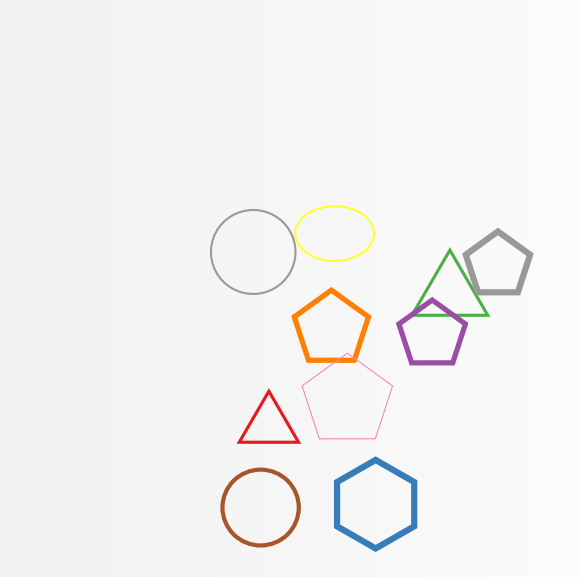[{"shape": "triangle", "thickness": 1.5, "radius": 0.29, "center": [0.463, 0.263]}, {"shape": "hexagon", "thickness": 3, "radius": 0.38, "center": [0.646, 0.126]}, {"shape": "triangle", "thickness": 1.5, "radius": 0.38, "center": [0.774, 0.491]}, {"shape": "pentagon", "thickness": 2.5, "radius": 0.3, "center": [0.744, 0.419]}, {"shape": "pentagon", "thickness": 2.5, "radius": 0.34, "center": [0.57, 0.43]}, {"shape": "oval", "thickness": 1, "radius": 0.34, "center": [0.576, 0.595]}, {"shape": "circle", "thickness": 2, "radius": 0.33, "center": [0.448, 0.12]}, {"shape": "pentagon", "thickness": 0.5, "radius": 0.41, "center": [0.598, 0.306]}, {"shape": "circle", "thickness": 1, "radius": 0.36, "center": [0.436, 0.563]}, {"shape": "pentagon", "thickness": 3, "radius": 0.29, "center": [0.857, 0.54]}]